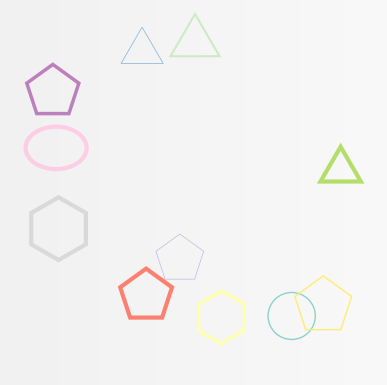[{"shape": "circle", "thickness": 1, "radius": 0.3, "center": [0.753, 0.179]}, {"shape": "hexagon", "thickness": 2.5, "radius": 0.34, "center": [0.571, 0.176]}, {"shape": "pentagon", "thickness": 0.5, "radius": 0.32, "center": [0.464, 0.327]}, {"shape": "pentagon", "thickness": 3, "radius": 0.35, "center": [0.377, 0.232]}, {"shape": "triangle", "thickness": 0.5, "radius": 0.31, "center": [0.367, 0.867]}, {"shape": "triangle", "thickness": 3, "radius": 0.3, "center": [0.879, 0.559]}, {"shape": "oval", "thickness": 3, "radius": 0.39, "center": [0.145, 0.616]}, {"shape": "hexagon", "thickness": 3, "radius": 0.41, "center": [0.151, 0.406]}, {"shape": "pentagon", "thickness": 2.5, "radius": 0.35, "center": [0.136, 0.762]}, {"shape": "triangle", "thickness": 1.5, "radius": 0.36, "center": [0.503, 0.891]}, {"shape": "pentagon", "thickness": 1, "radius": 0.39, "center": [0.834, 0.206]}]